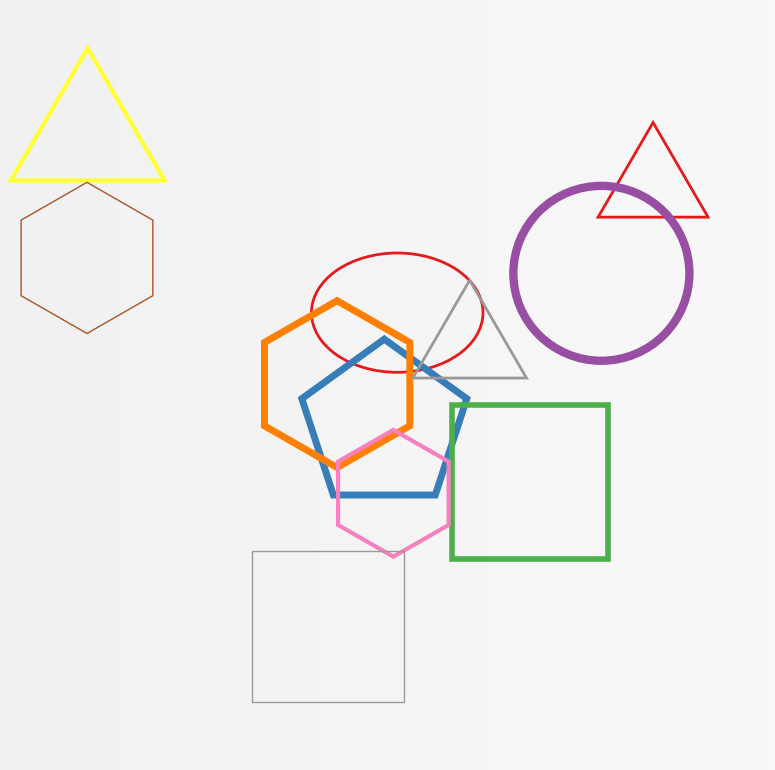[{"shape": "triangle", "thickness": 1, "radius": 0.41, "center": [0.843, 0.759]}, {"shape": "oval", "thickness": 1, "radius": 0.55, "center": [0.513, 0.594]}, {"shape": "pentagon", "thickness": 2.5, "radius": 0.56, "center": [0.496, 0.448]}, {"shape": "square", "thickness": 2, "radius": 0.5, "center": [0.684, 0.374]}, {"shape": "circle", "thickness": 3, "radius": 0.57, "center": [0.776, 0.645]}, {"shape": "hexagon", "thickness": 2.5, "radius": 0.54, "center": [0.435, 0.501]}, {"shape": "triangle", "thickness": 1.5, "radius": 0.57, "center": [0.113, 0.823]}, {"shape": "hexagon", "thickness": 0.5, "radius": 0.49, "center": [0.112, 0.665]}, {"shape": "hexagon", "thickness": 1.5, "radius": 0.41, "center": [0.508, 0.359]}, {"shape": "triangle", "thickness": 1, "radius": 0.42, "center": [0.606, 0.551]}, {"shape": "square", "thickness": 0.5, "radius": 0.49, "center": [0.423, 0.187]}]